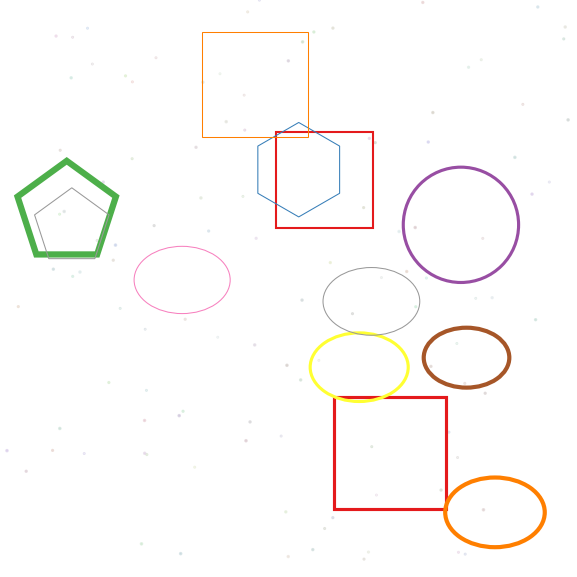[{"shape": "square", "thickness": 1, "radius": 0.42, "center": [0.562, 0.688]}, {"shape": "square", "thickness": 1.5, "radius": 0.48, "center": [0.676, 0.214]}, {"shape": "hexagon", "thickness": 0.5, "radius": 0.41, "center": [0.517, 0.705]}, {"shape": "pentagon", "thickness": 3, "radius": 0.45, "center": [0.116, 0.631]}, {"shape": "circle", "thickness": 1.5, "radius": 0.5, "center": [0.798, 0.61]}, {"shape": "square", "thickness": 0.5, "radius": 0.46, "center": [0.441, 0.853]}, {"shape": "oval", "thickness": 2, "radius": 0.43, "center": [0.857, 0.112]}, {"shape": "oval", "thickness": 1.5, "radius": 0.42, "center": [0.622, 0.363]}, {"shape": "oval", "thickness": 2, "radius": 0.37, "center": [0.808, 0.38]}, {"shape": "oval", "thickness": 0.5, "radius": 0.42, "center": [0.315, 0.514]}, {"shape": "oval", "thickness": 0.5, "radius": 0.42, "center": [0.643, 0.477]}, {"shape": "pentagon", "thickness": 0.5, "radius": 0.34, "center": [0.124, 0.606]}]